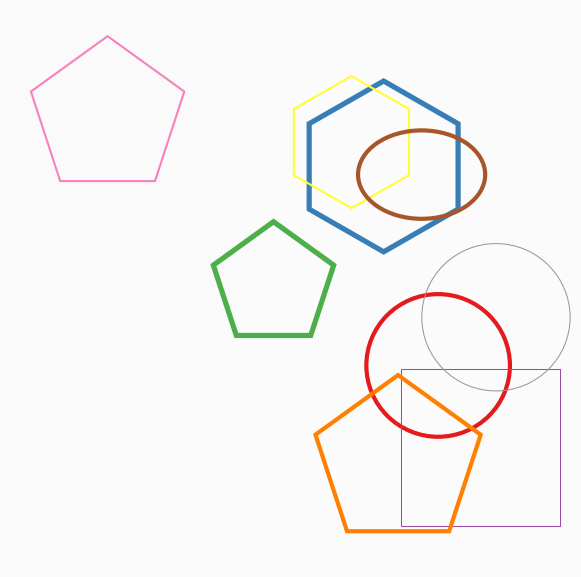[{"shape": "circle", "thickness": 2, "radius": 0.62, "center": [0.754, 0.366]}, {"shape": "hexagon", "thickness": 2.5, "radius": 0.74, "center": [0.66, 0.711]}, {"shape": "pentagon", "thickness": 2.5, "radius": 0.54, "center": [0.471, 0.506]}, {"shape": "square", "thickness": 0.5, "radius": 0.68, "center": [0.827, 0.224]}, {"shape": "pentagon", "thickness": 2, "radius": 0.75, "center": [0.685, 0.2]}, {"shape": "hexagon", "thickness": 1, "radius": 0.57, "center": [0.605, 0.753]}, {"shape": "oval", "thickness": 2, "radius": 0.55, "center": [0.725, 0.697]}, {"shape": "pentagon", "thickness": 1, "radius": 0.69, "center": [0.185, 0.798]}, {"shape": "circle", "thickness": 0.5, "radius": 0.64, "center": [0.853, 0.45]}]